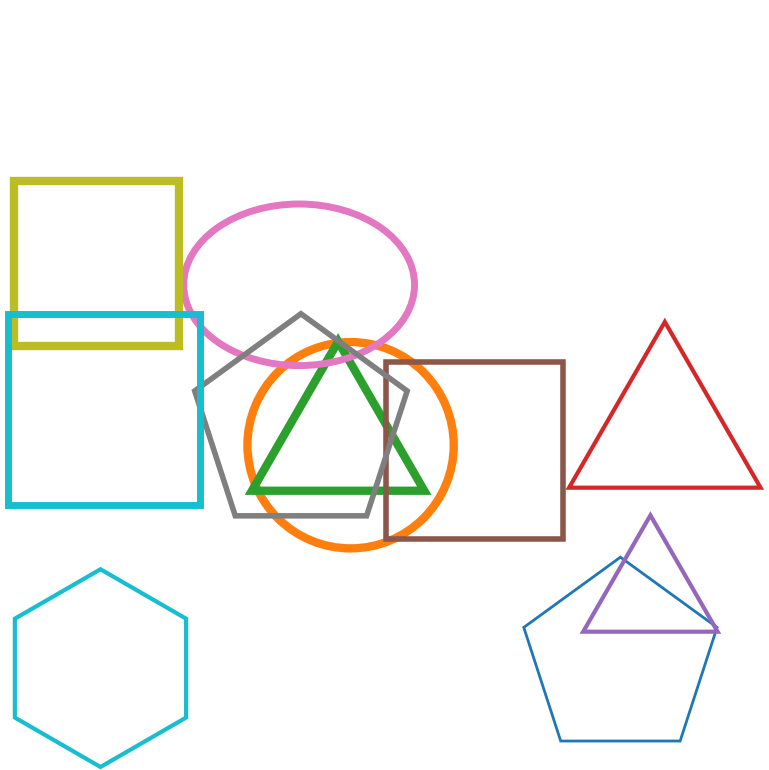[{"shape": "pentagon", "thickness": 1, "radius": 0.66, "center": [0.806, 0.144]}, {"shape": "circle", "thickness": 3, "radius": 0.67, "center": [0.455, 0.422]}, {"shape": "triangle", "thickness": 3, "radius": 0.65, "center": [0.439, 0.427]}, {"shape": "triangle", "thickness": 1.5, "radius": 0.72, "center": [0.863, 0.438]}, {"shape": "triangle", "thickness": 1.5, "radius": 0.5, "center": [0.845, 0.23]}, {"shape": "square", "thickness": 2, "radius": 0.57, "center": [0.616, 0.415]}, {"shape": "oval", "thickness": 2.5, "radius": 0.75, "center": [0.388, 0.63]}, {"shape": "pentagon", "thickness": 2, "radius": 0.73, "center": [0.391, 0.447]}, {"shape": "square", "thickness": 3, "radius": 0.54, "center": [0.125, 0.658]}, {"shape": "hexagon", "thickness": 1.5, "radius": 0.64, "center": [0.13, 0.132]}, {"shape": "square", "thickness": 2.5, "radius": 0.62, "center": [0.135, 0.468]}]